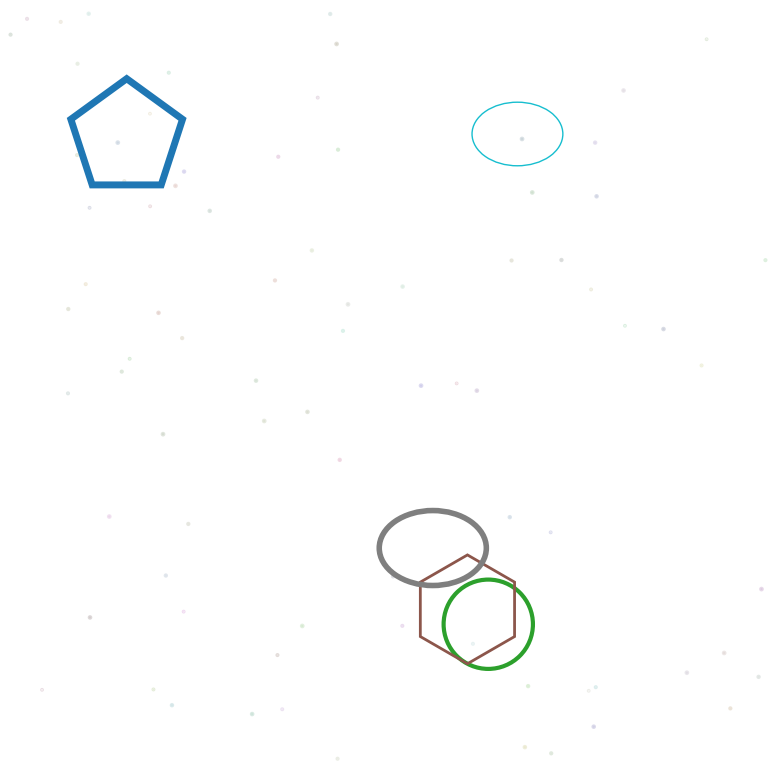[{"shape": "pentagon", "thickness": 2.5, "radius": 0.38, "center": [0.165, 0.822]}, {"shape": "circle", "thickness": 1.5, "radius": 0.29, "center": [0.634, 0.189]}, {"shape": "hexagon", "thickness": 1, "radius": 0.35, "center": [0.607, 0.209]}, {"shape": "oval", "thickness": 2, "radius": 0.35, "center": [0.562, 0.288]}, {"shape": "oval", "thickness": 0.5, "radius": 0.29, "center": [0.672, 0.826]}]